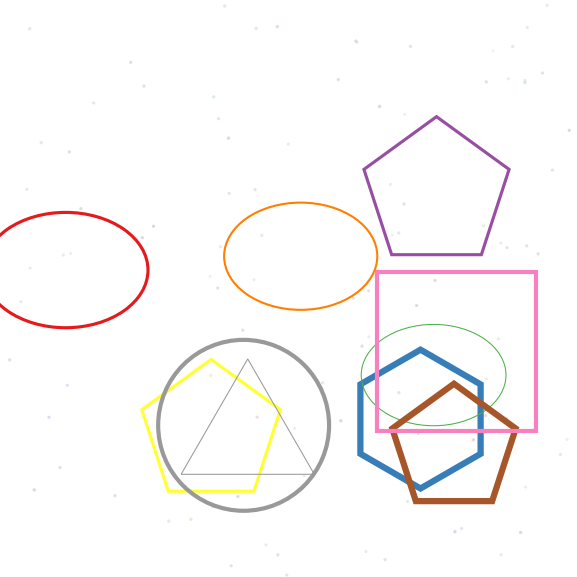[{"shape": "oval", "thickness": 1.5, "radius": 0.71, "center": [0.114, 0.531]}, {"shape": "hexagon", "thickness": 3, "radius": 0.6, "center": [0.728, 0.273]}, {"shape": "oval", "thickness": 0.5, "radius": 0.63, "center": [0.751, 0.35]}, {"shape": "pentagon", "thickness": 1.5, "radius": 0.66, "center": [0.756, 0.665]}, {"shape": "oval", "thickness": 1, "radius": 0.66, "center": [0.521, 0.555]}, {"shape": "pentagon", "thickness": 1.5, "radius": 0.63, "center": [0.366, 0.251]}, {"shape": "pentagon", "thickness": 3, "radius": 0.56, "center": [0.786, 0.222]}, {"shape": "square", "thickness": 2, "radius": 0.69, "center": [0.791, 0.391]}, {"shape": "circle", "thickness": 2, "radius": 0.74, "center": [0.422, 0.263]}, {"shape": "triangle", "thickness": 0.5, "radius": 0.67, "center": [0.429, 0.244]}]